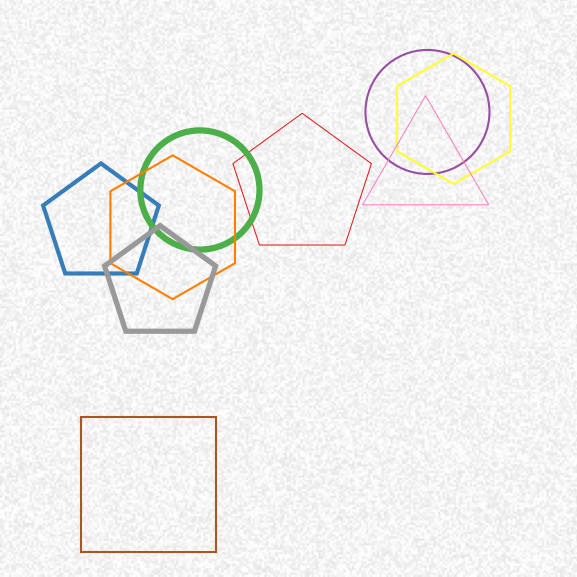[{"shape": "pentagon", "thickness": 0.5, "radius": 0.63, "center": [0.523, 0.677]}, {"shape": "pentagon", "thickness": 2, "radius": 0.53, "center": [0.175, 0.611]}, {"shape": "circle", "thickness": 3, "radius": 0.52, "center": [0.346, 0.67]}, {"shape": "circle", "thickness": 1, "radius": 0.54, "center": [0.74, 0.805]}, {"shape": "hexagon", "thickness": 1, "radius": 0.62, "center": [0.299, 0.606]}, {"shape": "hexagon", "thickness": 1, "radius": 0.56, "center": [0.786, 0.794]}, {"shape": "square", "thickness": 1, "radius": 0.58, "center": [0.257, 0.16]}, {"shape": "triangle", "thickness": 0.5, "radius": 0.63, "center": [0.737, 0.707]}, {"shape": "pentagon", "thickness": 2.5, "radius": 0.51, "center": [0.277, 0.507]}]